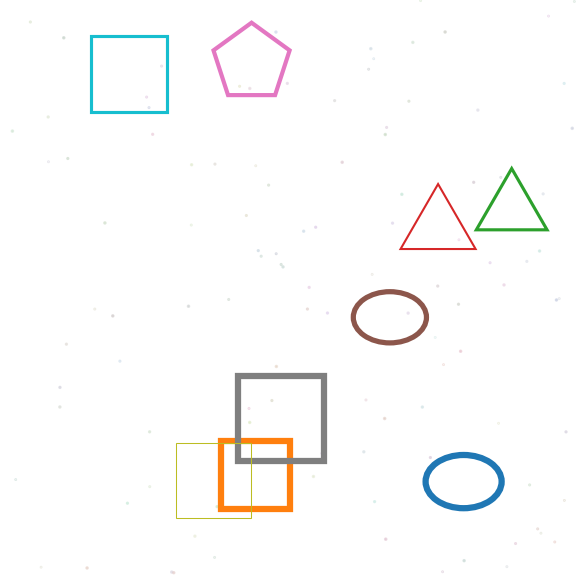[{"shape": "oval", "thickness": 3, "radius": 0.33, "center": [0.803, 0.165]}, {"shape": "square", "thickness": 3, "radius": 0.3, "center": [0.443, 0.177]}, {"shape": "triangle", "thickness": 1.5, "radius": 0.35, "center": [0.886, 0.637]}, {"shape": "triangle", "thickness": 1, "radius": 0.38, "center": [0.759, 0.605]}, {"shape": "oval", "thickness": 2.5, "radius": 0.32, "center": [0.675, 0.45]}, {"shape": "pentagon", "thickness": 2, "radius": 0.35, "center": [0.436, 0.891]}, {"shape": "square", "thickness": 3, "radius": 0.37, "center": [0.486, 0.274]}, {"shape": "square", "thickness": 0.5, "radius": 0.33, "center": [0.369, 0.167]}, {"shape": "square", "thickness": 1.5, "radius": 0.33, "center": [0.223, 0.871]}]